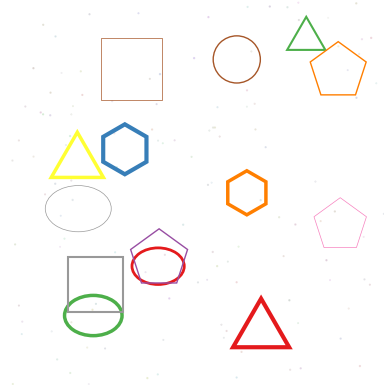[{"shape": "triangle", "thickness": 3, "radius": 0.42, "center": [0.678, 0.14]}, {"shape": "oval", "thickness": 2, "radius": 0.34, "center": [0.411, 0.309]}, {"shape": "hexagon", "thickness": 3, "radius": 0.32, "center": [0.324, 0.612]}, {"shape": "oval", "thickness": 2.5, "radius": 0.37, "center": [0.242, 0.18]}, {"shape": "triangle", "thickness": 1.5, "radius": 0.29, "center": [0.795, 0.899]}, {"shape": "pentagon", "thickness": 1, "radius": 0.39, "center": [0.413, 0.328]}, {"shape": "hexagon", "thickness": 2.5, "radius": 0.29, "center": [0.641, 0.499]}, {"shape": "pentagon", "thickness": 1, "radius": 0.38, "center": [0.878, 0.815]}, {"shape": "triangle", "thickness": 2.5, "radius": 0.39, "center": [0.201, 0.578]}, {"shape": "circle", "thickness": 1, "radius": 0.31, "center": [0.615, 0.846]}, {"shape": "square", "thickness": 0.5, "radius": 0.4, "center": [0.341, 0.82]}, {"shape": "pentagon", "thickness": 0.5, "radius": 0.36, "center": [0.884, 0.415]}, {"shape": "oval", "thickness": 0.5, "radius": 0.43, "center": [0.203, 0.458]}, {"shape": "square", "thickness": 1.5, "radius": 0.36, "center": [0.248, 0.261]}]